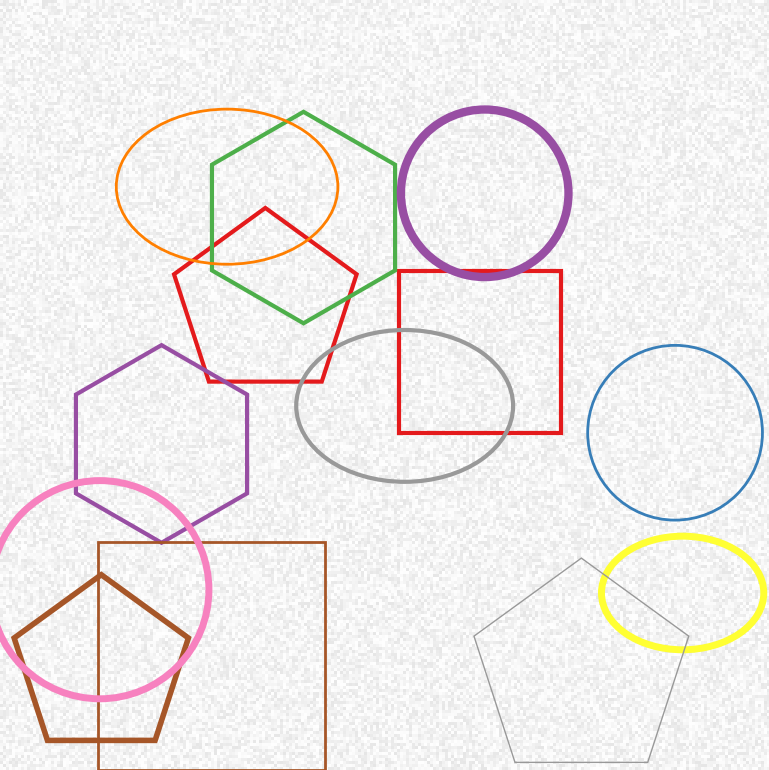[{"shape": "square", "thickness": 1.5, "radius": 0.53, "center": [0.624, 0.543]}, {"shape": "pentagon", "thickness": 1.5, "radius": 0.62, "center": [0.345, 0.605]}, {"shape": "circle", "thickness": 1, "radius": 0.57, "center": [0.877, 0.438]}, {"shape": "hexagon", "thickness": 1.5, "radius": 0.69, "center": [0.394, 0.717]}, {"shape": "circle", "thickness": 3, "radius": 0.54, "center": [0.629, 0.749]}, {"shape": "hexagon", "thickness": 1.5, "radius": 0.64, "center": [0.21, 0.423]}, {"shape": "oval", "thickness": 1, "radius": 0.72, "center": [0.295, 0.758]}, {"shape": "oval", "thickness": 2.5, "radius": 0.53, "center": [0.887, 0.23]}, {"shape": "square", "thickness": 1, "radius": 0.74, "center": [0.274, 0.148]}, {"shape": "pentagon", "thickness": 2, "radius": 0.59, "center": [0.132, 0.135]}, {"shape": "circle", "thickness": 2.5, "radius": 0.71, "center": [0.13, 0.234]}, {"shape": "pentagon", "thickness": 0.5, "radius": 0.73, "center": [0.755, 0.129]}, {"shape": "oval", "thickness": 1.5, "radius": 0.7, "center": [0.526, 0.473]}]